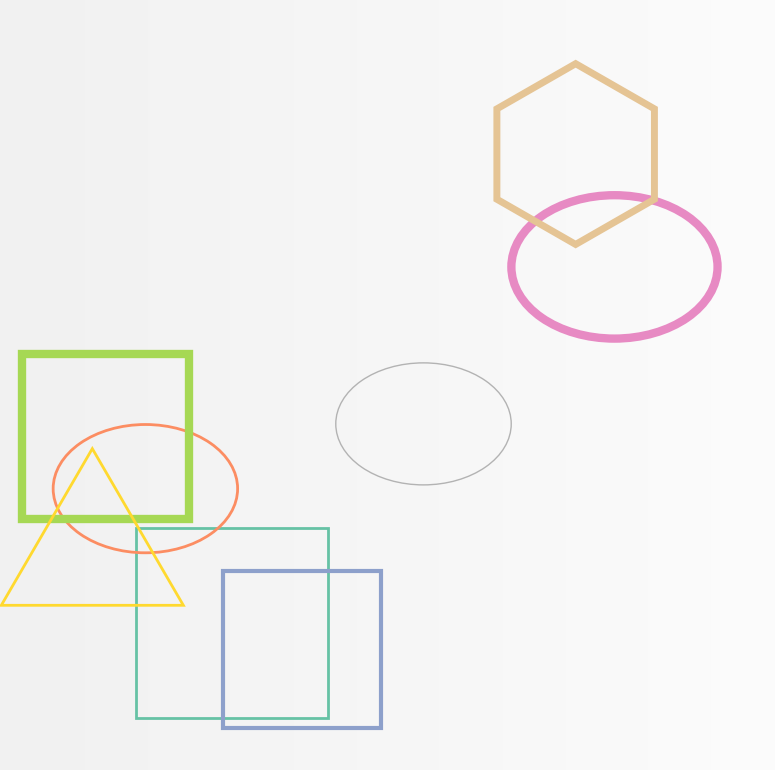[{"shape": "square", "thickness": 1, "radius": 0.62, "center": [0.299, 0.191]}, {"shape": "oval", "thickness": 1, "radius": 0.6, "center": [0.188, 0.365]}, {"shape": "square", "thickness": 1.5, "radius": 0.51, "center": [0.39, 0.157]}, {"shape": "oval", "thickness": 3, "radius": 0.67, "center": [0.793, 0.653]}, {"shape": "square", "thickness": 3, "radius": 0.54, "center": [0.136, 0.433]}, {"shape": "triangle", "thickness": 1, "radius": 0.68, "center": [0.119, 0.282]}, {"shape": "hexagon", "thickness": 2.5, "radius": 0.59, "center": [0.743, 0.8]}, {"shape": "oval", "thickness": 0.5, "radius": 0.57, "center": [0.546, 0.45]}]